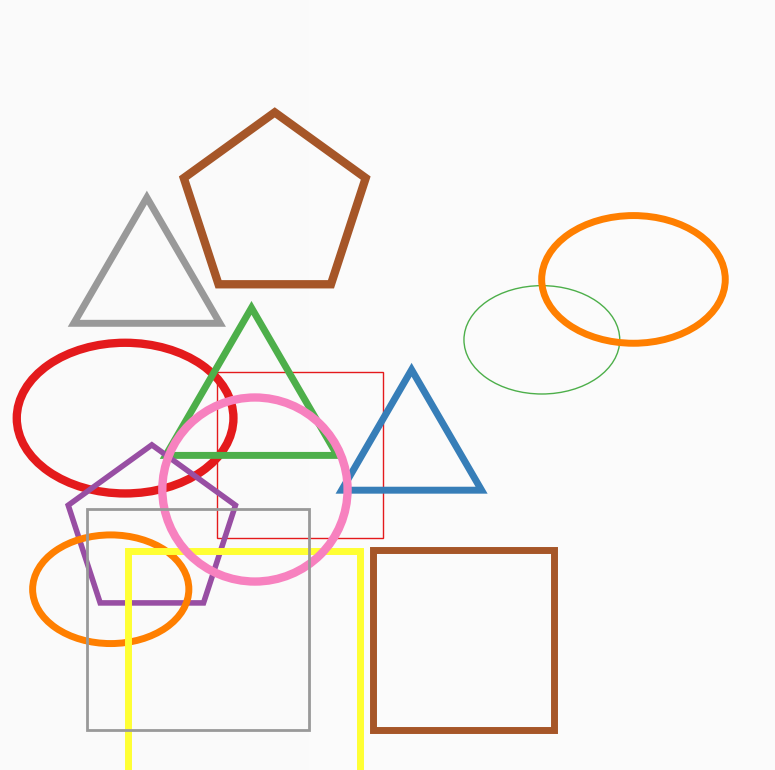[{"shape": "square", "thickness": 0.5, "radius": 0.54, "center": [0.387, 0.409]}, {"shape": "oval", "thickness": 3, "radius": 0.7, "center": [0.161, 0.457]}, {"shape": "triangle", "thickness": 2.5, "radius": 0.52, "center": [0.531, 0.416]}, {"shape": "oval", "thickness": 0.5, "radius": 0.5, "center": [0.699, 0.559]}, {"shape": "triangle", "thickness": 2.5, "radius": 0.64, "center": [0.325, 0.472]}, {"shape": "pentagon", "thickness": 2, "radius": 0.57, "center": [0.196, 0.309]}, {"shape": "oval", "thickness": 2.5, "radius": 0.5, "center": [0.143, 0.235]}, {"shape": "oval", "thickness": 2.5, "radius": 0.59, "center": [0.817, 0.637]}, {"shape": "square", "thickness": 2.5, "radius": 0.75, "center": [0.315, 0.135]}, {"shape": "square", "thickness": 2.5, "radius": 0.59, "center": [0.598, 0.169]}, {"shape": "pentagon", "thickness": 3, "radius": 0.62, "center": [0.355, 0.731]}, {"shape": "circle", "thickness": 3, "radius": 0.6, "center": [0.329, 0.364]}, {"shape": "square", "thickness": 1, "radius": 0.72, "center": [0.256, 0.195]}, {"shape": "triangle", "thickness": 2.5, "radius": 0.54, "center": [0.189, 0.635]}]